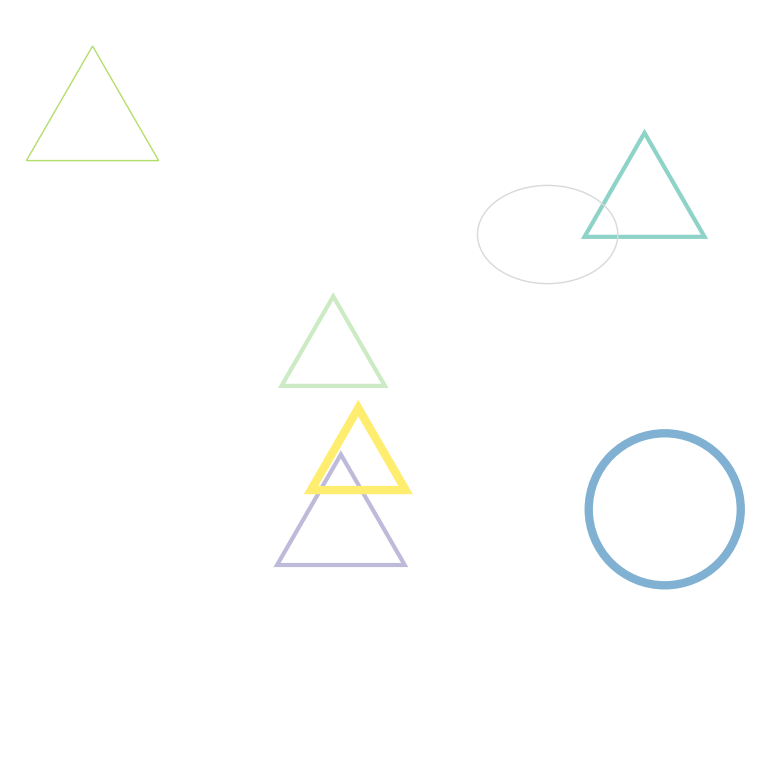[{"shape": "triangle", "thickness": 1.5, "radius": 0.45, "center": [0.837, 0.737]}, {"shape": "triangle", "thickness": 1.5, "radius": 0.48, "center": [0.443, 0.314]}, {"shape": "circle", "thickness": 3, "radius": 0.49, "center": [0.863, 0.339]}, {"shape": "triangle", "thickness": 0.5, "radius": 0.5, "center": [0.12, 0.841]}, {"shape": "oval", "thickness": 0.5, "radius": 0.46, "center": [0.711, 0.695]}, {"shape": "triangle", "thickness": 1.5, "radius": 0.39, "center": [0.433, 0.538]}, {"shape": "triangle", "thickness": 3, "radius": 0.35, "center": [0.465, 0.399]}]